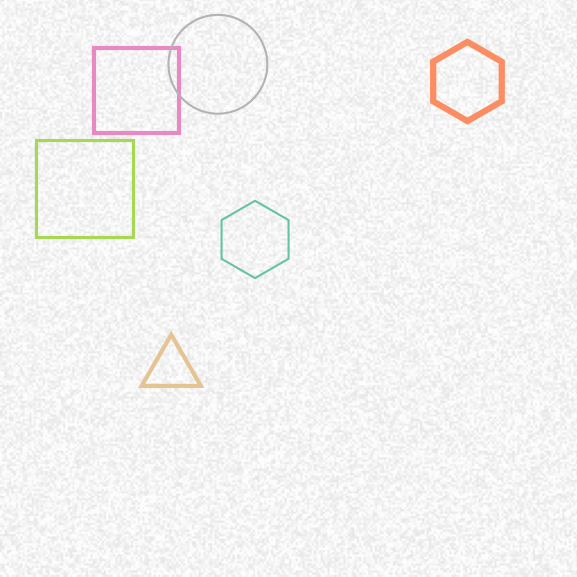[{"shape": "hexagon", "thickness": 1, "radius": 0.33, "center": [0.442, 0.585]}, {"shape": "hexagon", "thickness": 3, "radius": 0.34, "center": [0.809, 0.858]}, {"shape": "square", "thickness": 2, "radius": 0.37, "center": [0.236, 0.842]}, {"shape": "square", "thickness": 1.5, "radius": 0.42, "center": [0.146, 0.673]}, {"shape": "triangle", "thickness": 2, "radius": 0.3, "center": [0.297, 0.36]}, {"shape": "circle", "thickness": 1, "radius": 0.43, "center": [0.377, 0.888]}]